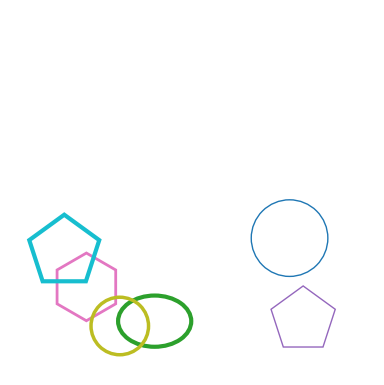[{"shape": "circle", "thickness": 1, "radius": 0.5, "center": [0.752, 0.382]}, {"shape": "oval", "thickness": 3, "radius": 0.48, "center": [0.402, 0.166]}, {"shape": "pentagon", "thickness": 1, "radius": 0.44, "center": [0.787, 0.17]}, {"shape": "hexagon", "thickness": 2, "radius": 0.44, "center": [0.224, 0.255]}, {"shape": "circle", "thickness": 2.5, "radius": 0.37, "center": [0.311, 0.153]}, {"shape": "pentagon", "thickness": 3, "radius": 0.48, "center": [0.167, 0.347]}]